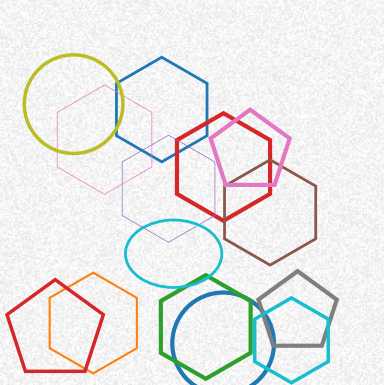[{"shape": "circle", "thickness": 3, "radius": 0.66, "center": [0.58, 0.108]}, {"shape": "hexagon", "thickness": 2, "radius": 0.68, "center": [0.42, 0.716]}, {"shape": "hexagon", "thickness": 1.5, "radius": 0.65, "center": [0.242, 0.161]}, {"shape": "hexagon", "thickness": 3, "radius": 0.67, "center": [0.534, 0.151]}, {"shape": "hexagon", "thickness": 3, "radius": 0.7, "center": [0.581, 0.566]}, {"shape": "pentagon", "thickness": 2.5, "radius": 0.66, "center": [0.143, 0.142]}, {"shape": "hexagon", "thickness": 0.5, "radius": 0.7, "center": [0.438, 0.51]}, {"shape": "hexagon", "thickness": 2, "radius": 0.68, "center": [0.702, 0.448]}, {"shape": "pentagon", "thickness": 3, "radius": 0.54, "center": [0.65, 0.607]}, {"shape": "hexagon", "thickness": 0.5, "radius": 0.71, "center": [0.272, 0.637]}, {"shape": "pentagon", "thickness": 3, "radius": 0.54, "center": [0.773, 0.189]}, {"shape": "circle", "thickness": 2.5, "radius": 0.64, "center": [0.191, 0.729]}, {"shape": "oval", "thickness": 2, "radius": 0.63, "center": [0.451, 0.341]}, {"shape": "hexagon", "thickness": 2.5, "radius": 0.55, "center": [0.757, 0.116]}]